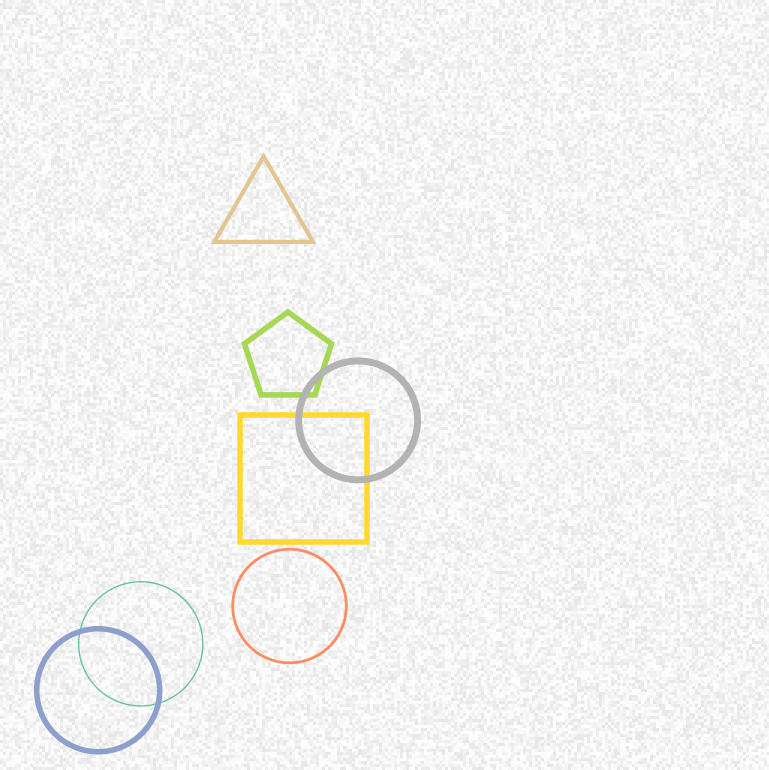[{"shape": "circle", "thickness": 0.5, "radius": 0.4, "center": [0.183, 0.164]}, {"shape": "circle", "thickness": 1, "radius": 0.37, "center": [0.376, 0.213]}, {"shape": "circle", "thickness": 2, "radius": 0.4, "center": [0.128, 0.104]}, {"shape": "pentagon", "thickness": 2, "radius": 0.3, "center": [0.374, 0.535]}, {"shape": "square", "thickness": 2, "radius": 0.41, "center": [0.394, 0.379]}, {"shape": "triangle", "thickness": 1.5, "radius": 0.37, "center": [0.342, 0.723]}, {"shape": "circle", "thickness": 2.5, "radius": 0.39, "center": [0.465, 0.454]}]